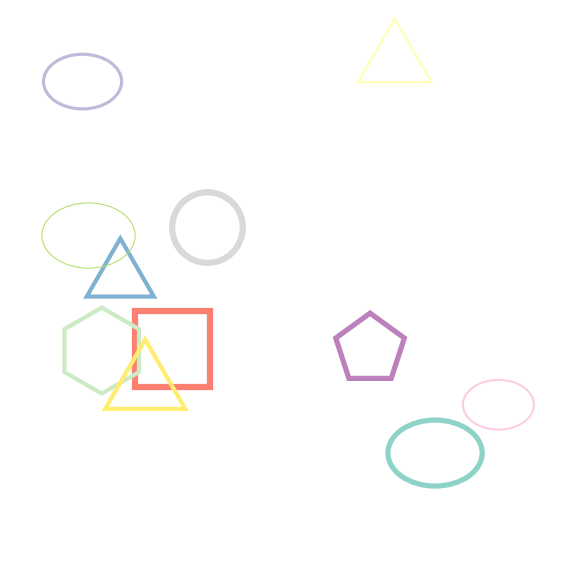[{"shape": "oval", "thickness": 2.5, "radius": 0.41, "center": [0.753, 0.215]}, {"shape": "triangle", "thickness": 1, "radius": 0.37, "center": [0.684, 0.893]}, {"shape": "oval", "thickness": 1.5, "radius": 0.34, "center": [0.143, 0.858]}, {"shape": "square", "thickness": 3, "radius": 0.33, "center": [0.299, 0.395]}, {"shape": "triangle", "thickness": 2, "radius": 0.34, "center": [0.208, 0.519]}, {"shape": "oval", "thickness": 0.5, "radius": 0.4, "center": [0.153, 0.591]}, {"shape": "oval", "thickness": 1, "radius": 0.31, "center": [0.863, 0.298]}, {"shape": "circle", "thickness": 3, "radius": 0.31, "center": [0.359, 0.605]}, {"shape": "pentagon", "thickness": 2.5, "radius": 0.31, "center": [0.641, 0.394]}, {"shape": "hexagon", "thickness": 2, "radius": 0.37, "center": [0.176, 0.392]}, {"shape": "triangle", "thickness": 2, "radius": 0.4, "center": [0.251, 0.331]}]